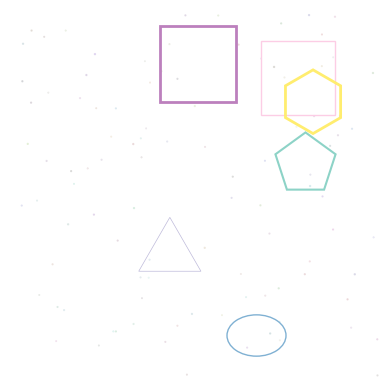[{"shape": "pentagon", "thickness": 1.5, "radius": 0.41, "center": [0.794, 0.574]}, {"shape": "triangle", "thickness": 0.5, "radius": 0.47, "center": [0.441, 0.342]}, {"shape": "oval", "thickness": 1, "radius": 0.38, "center": [0.666, 0.129]}, {"shape": "square", "thickness": 1, "radius": 0.48, "center": [0.773, 0.798]}, {"shape": "square", "thickness": 2, "radius": 0.49, "center": [0.514, 0.834]}, {"shape": "hexagon", "thickness": 2, "radius": 0.41, "center": [0.813, 0.736]}]